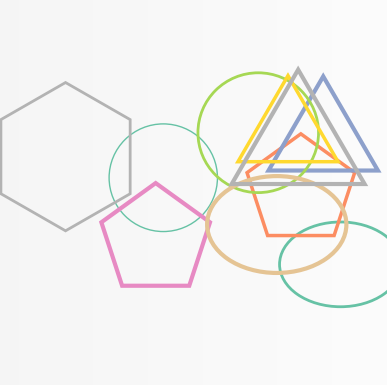[{"shape": "oval", "thickness": 2, "radius": 0.79, "center": [0.879, 0.313]}, {"shape": "circle", "thickness": 1, "radius": 0.7, "center": [0.421, 0.538]}, {"shape": "pentagon", "thickness": 2.5, "radius": 0.73, "center": [0.776, 0.506]}, {"shape": "triangle", "thickness": 3, "radius": 0.81, "center": [0.834, 0.639]}, {"shape": "pentagon", "thickness": 3, "radius": 0.74, "center": [0.402, 0.377]}, {"shape": "circle", "thickness": 2, "radius": 0.78, "center": [0.666, 0.655]}, {"shape": "triangle", "thickness": 2.5, "radius": 0.75, "center": [0.743, 0.655]}, {"shape": "oval", "thickness": 3, "radius": 0.9, "center": [0.714, 0.417]}, {"shape": "triangle", "thickness": 3, "radius": 0.99, "center": [0.769, 0.621]}, {"shape": "hexagon", "thickness": 2, "radius": 0.96, "center": [0.169, 0.593]}]